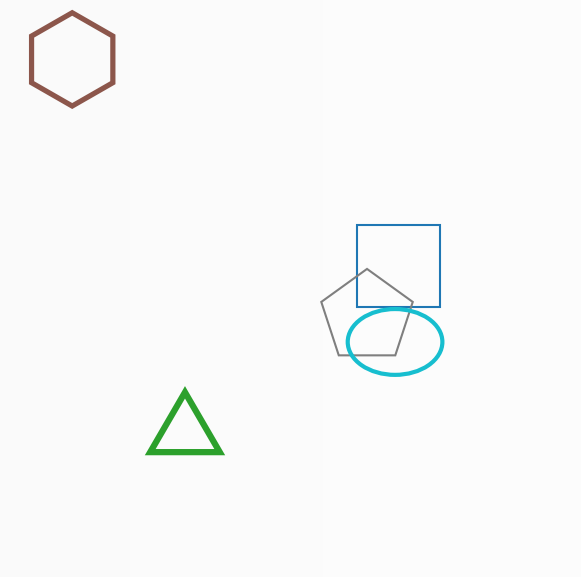[{"shape": "square", "thickness": 1, "radius": 0.36, "center": [0.685, 0.539]}, {"shape": "triangle", "thickness": 3, "radius": 0.35, "center": [0.318, 0.251]}, {"shape": "hexagon", "thickness": 2.5, "radius": 0.4, "center": [0.124, 0.896]}, {"shape": "pentagon", "thickness": 1, "radius": 0.41, "center": [0.631, 0.451]}, {"shape": "oval", "thickness": 2, "radius": 0.41, "center": [0.68, 0.407]}]